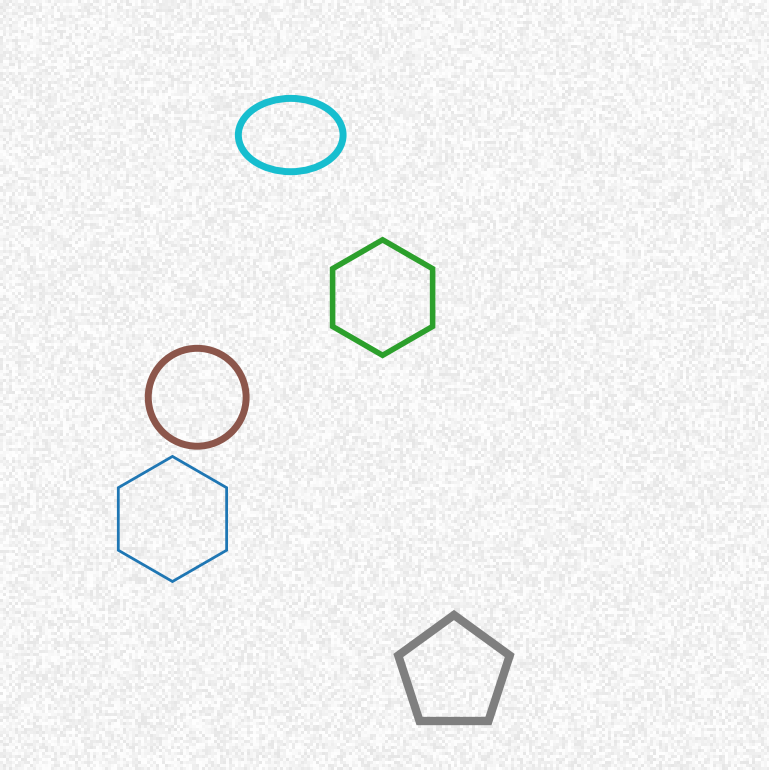[{"shape": "hexagon", "thickness": 1, "radius": 0.41, "center": [0.224, 0.326]}, {"shape": "hexagon", "thickness": 2, "radius": 0.37, "center": [0.497, 0.614]}, {"shape": "circle", "thickness": 2.5, "radius": 0.32, "center": [0.256, 0.484]}, {"shape": "pentagon", "thickness": 3, "radius": 0.38, "center": [0.59, 0.125]}, {"shape": "oval", "thickness": 2.5, "radius": 0.34, "center": [0.378, 0.825]}]